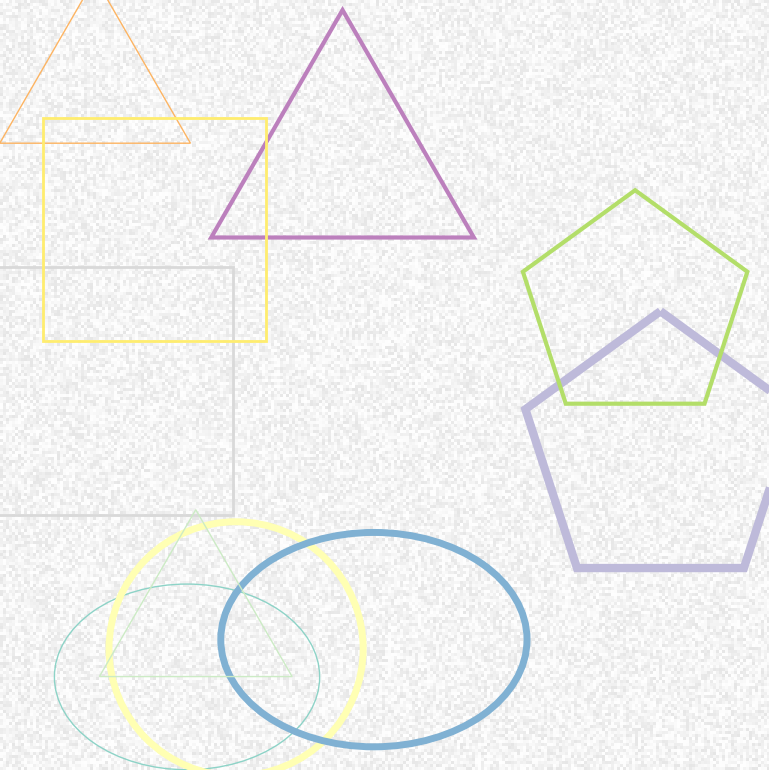[{"shape": "oval", "thickness": 0.5, "radius": 0.86, "center": [0.243, 0.121]}, {"shape": "circle", "thickness": 2.5, "radius": 0.83, "center": [0.307, 0.157]}, {"shape": "pentagon", "thickness": 3, "radius": 0.92, "center": [0.858, 0.411]}, {"shape": "oval", "thickness": 2.5, "radius": 0.99, "center": [0.486, 0.169]}, {"shape": "triangle", "thickness": 0.5, "radius": 0.71, "center": [0.124, 0.886]}, {"shape": "pentagon", "thickness": 1.5, "radius": 0.77, "center": [0.825, 0.6]}, {"shape": "square", "thickness": 1, "radius": 0.81, "center": [0.141, 0.492]}, {"shape": "triangle", "thickness": 1.5, "radius": 0.98, "center": [0.445, 0.79]}, {"shape": "triangle", "thickness": 0.5, "radius": 0.72, "center": [0.254, 0.194]}, {"shape": "square", "thickness": 1, "radius": 0.72, "center": [0.2, 0.702]}]